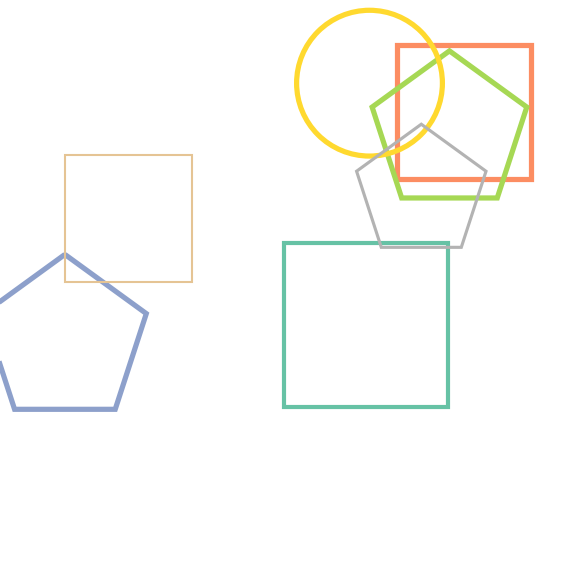[{"shape": "square", "thickness": 2, "radius": 0.71, "center": [0.634, 0.436]}, {"shape": "square", "thickness": 2.5, "radius": 0.58, "center": [0.804, 0.805]}, {"shape": "pentagon", "thickness": 2.5, "radius": 0.74, "center": [0.112, 0.41]}, {"shape": "pentagon", "thickness": 2.5, "radius": 0.7, "center": [0.778, 0.77]}, {"shape": "circle", "thickness": 2.5, "radius": 0.63, "center": [0.64, 0.855]}, {"shape": "square", "thickness": 1, "radius": 0.55, "center": [0.222, 0.621]}, {"shape": "pentagon", "thickness": 1.5, "radius": 0.59, "center": [0.73, 0.666]}]